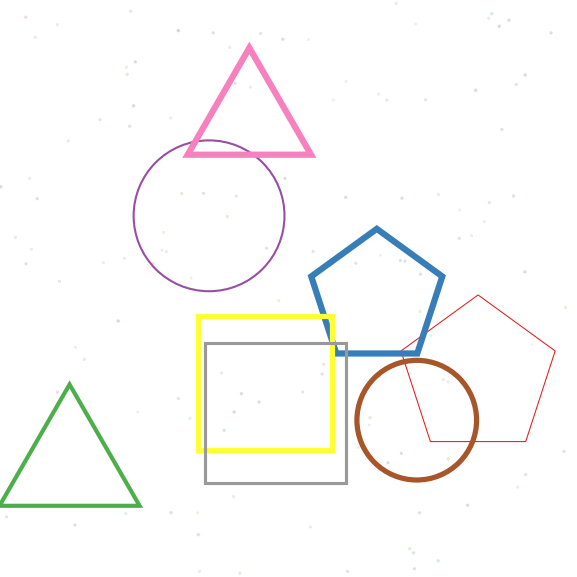[{"shape": "pentagon", "thickness": 0.5, "radius": 0.7, "center": [0.828, 0.348]}, {"shape": "pentagon", "thickness": 3, "radius": 0.6, "center": [0.652, 0.484]}, {"shape": "triangle", "thickness": 2, "radius": 0.7, "center": [0.12, 0.193]}, {"shape": "circle", "thickness": 1, "radius": 0.65, "center": [0.362, 0.625]}, {"shape": "square", "thickness": 2.5, "radius": 0.58, "center": [0.459, 0.336]}, {"shape": "circle", "thickness": 2.5, "radius": 0.52, "center": [0.722, 0.272]}, {"shape": "triangle", "thickness": 3, "radius": 0.62, "center": [0.432, 0.793]}, {"shape": "square", "thickness": 1.5, "radius": 0.61, "center": [0.477, 0.284]}]